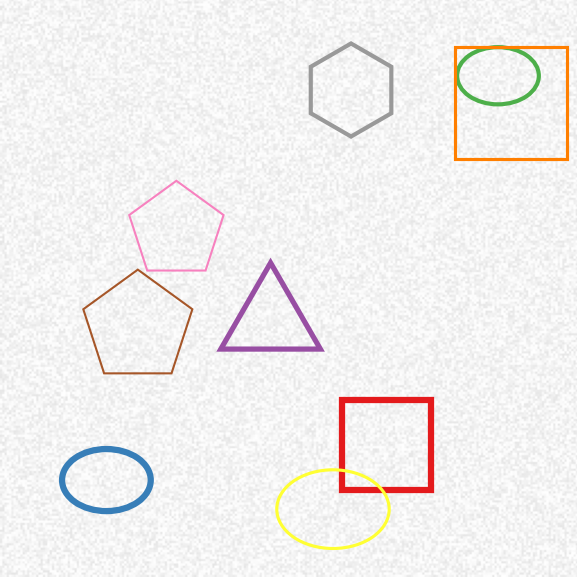[{"shape": "square", "thickness": 3, "radius": 0.39, "center": [0.669, 0.228]}, {"shape": "oval", "thickness": 3, "radius": 0.38, "center": [0.184, 0.168]}, {"shape": "oval", "thickness": 2, "radius": 0.35, "center": [0.862, 0.868]}, {"shape": "triangle", "thickness": 2.5, "radius": 0.5, "center": [0.469, 0.444]}, {"shape": "square", "thickness": 1.5, "radius": 0.48, "center": [0.885, 0.821]}, {"shape": "oval", "thickness": 1.5, "radius": 0.49, "center": [0.577, 0.117]}, {"shape": "pentagon", "thickness": 1, "radius": 0.5, "center": [0.239, 0.433]}, {"shape": "pentagon", "thickness": 1, "radius": 0.43, "center": [0.305, 0.6]}, {"shape": "hexagon", "thickness": 2, "radius": 0.4, "center": [0.608, 0.843]}]